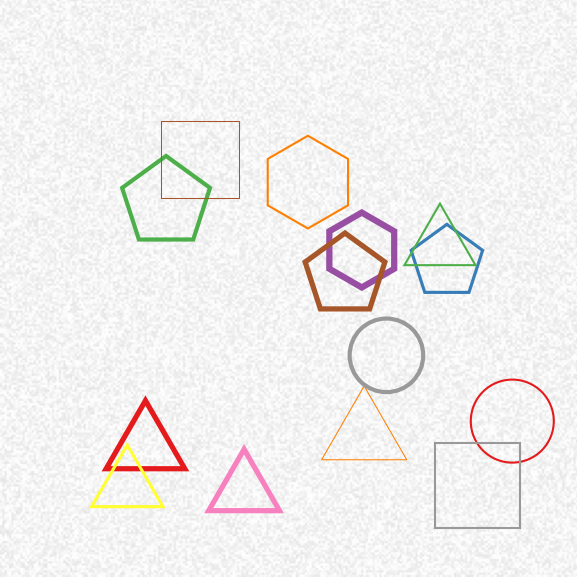[{"shape": "triangle", "thickness": 2.5, "radius": 0.39, "center": [0.252, 0.227]}, {"shape": "circle", "thickness": 1, "radius": 0.36, "center": [0.887, 0.27]}, {"shape": "pentagon", "thickness": 1.5, "radius": 0.33, "center": [0.774, 0.546]}, {"shape": "pentagon", "thickness": 2, "radius": 0.4, "center": [0.288, 0.649]}, {"shape": "triangle", "thickness": 1, "radius": 0.36, "center": [0.762, 0.575]}, {"shape": "hexagon", "thickness": 3, "radius": 0.32, "center": [0.626, 0.566]}, {"shape": "triangle", "thickness": 0.5, "radius": 0.43, "center": [0.631, 0.246]}, {"shape": "hexagon", "thickness": 1, "radius": 0.4, "center": [0.533, 0.684]}, {"shape": "triangle", "thickness": 1.5, "radius": 0.36, "center": [0.22, 0.157]}, {"shape": "pentagon", "thickness": 2.5, "radius": 0.36, "center": [0.597, 0.523]}, {"shape": "square", "thickness": 0.5, "radius": 0.33, "center": [0.346, 0.723]}, {"shape": "triangle", "thickness": 2.5, "radius": 0.35, "center": [0.423, 0.15]}, {"shape": "square", "thickness": 1, "radius": 0.37, "center": [0.828, 0.159]}, {"shape": "circle", "thickness": 2, "radius": 0.32, "center": [0.669, 0.384]}]